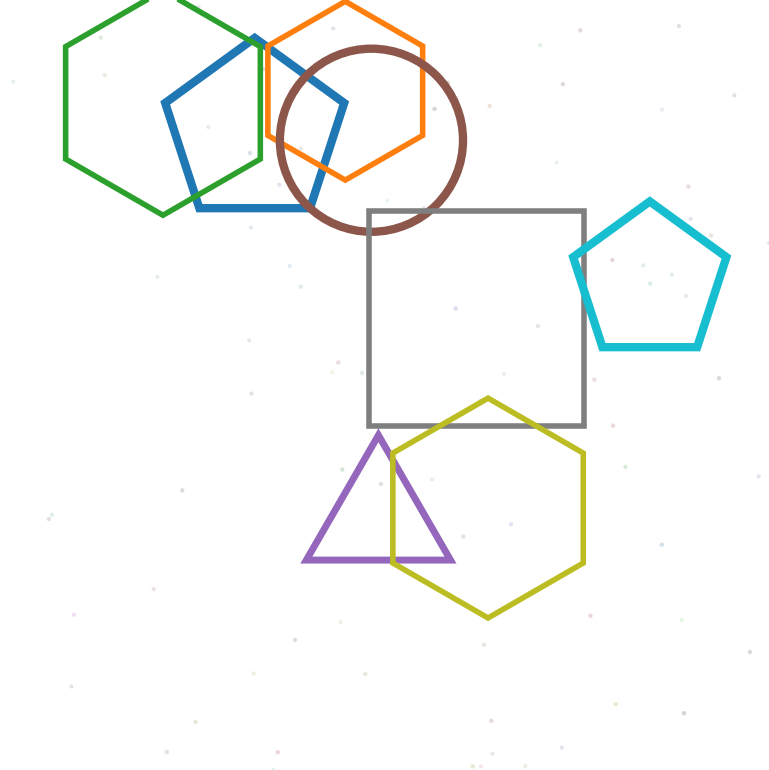[{"shape": "pentagon", "thickness": 3, "radius": 0.61, "center": [0.331, 0.828]}, {"shape": "hexagon", "thickness": 2, "radius": 0.58, "center": [0.448, 0.882]}, {"shape": "hexagon", "thickness": 2, "radius": 0.73, "center": [0.212, 0.866]}, {"shape": "triangle", "thickness": 2.5, "radius": 0.54, "center": [0.491, 0.327]}, {"shape": "circle", "thickness": 3, "radius": 0.59, "center": [0.482, 0.818]}, {"shape": "square", "thickness": 2, "radius": 0.7, "center": [0.619, 0.587]}, {"shape": "hexagon", "thickness": 2, "radius": 0.71, "center": [0.634, 0.34]}, {"shape": "pentagon", "thickness": 3, "radius": 0.52, "center": [0.844, 0.634]}]